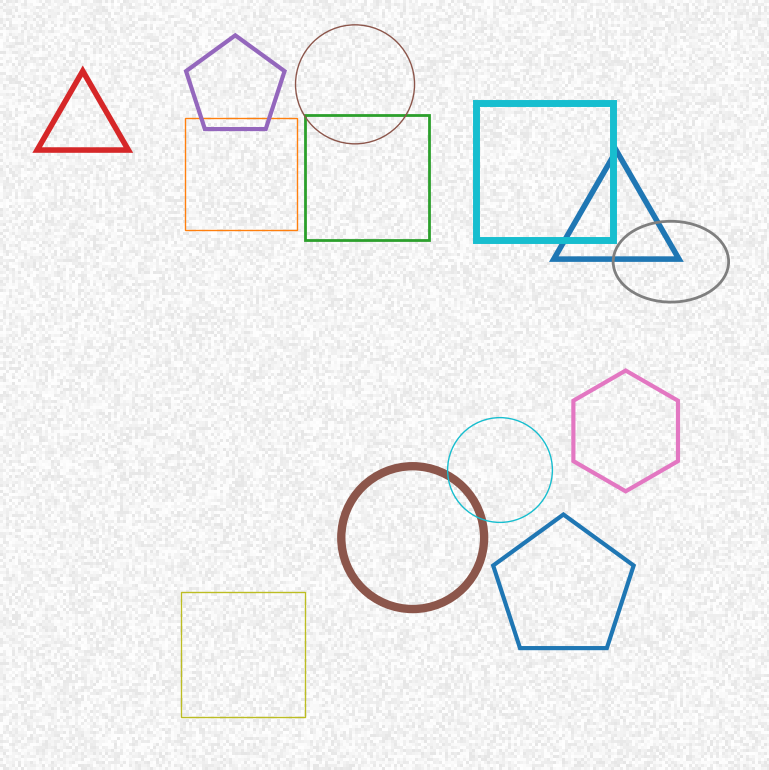[{"shape": "pentagon", "thickness": 1.5, "radius": 0.48, "center": [0.732, 0.236]}, {"shape": "triangle", "thickness": 2, "radius": 0.47, "center": [0.801, 0.71]}, {"shape": "square", "thickness": 0.5, "radius": 0.36, "center": [0.313, 0.774]}, {"shape": "square", "thickness": 1, "radius": 0.41, "center": [0.477, 0.769]}, {"shape": "triangle", "thickness": 2, "radius": 0.34, "center": [0.107, 0.839]}, {"shape": "pentagon", "thickness": 1.5, "radius": 0.34, "center": [0.306, 0.887]}, {"shape": "circle", "thickness": 0.5, "radius": 0.39, "center": [0.461, 0.89]}, {"shape": "circle", "thickness": 3, "radius": 0.46, "center": [0.536, 0.302]}, {"shape": "hexagon", "thickness": 1.5, "radius": 0.39, "center": [0.813, 0.44]}, {"shape": "oval", "thickness": 1, "radius": 0.37, "center": [0.871, 0.66]}, {"shape": "square", "thickness": 0.5, "radius": 0.4, "center": [0.315, 0.15]}, {"shape": "square", "thickness": 2.5, "radius": 0.45, "center": [0.707, 0.777]}, {"shape": "circle", "thickness": 0.5, "radius": 0.34, "center": [0.649, 0.39]}]